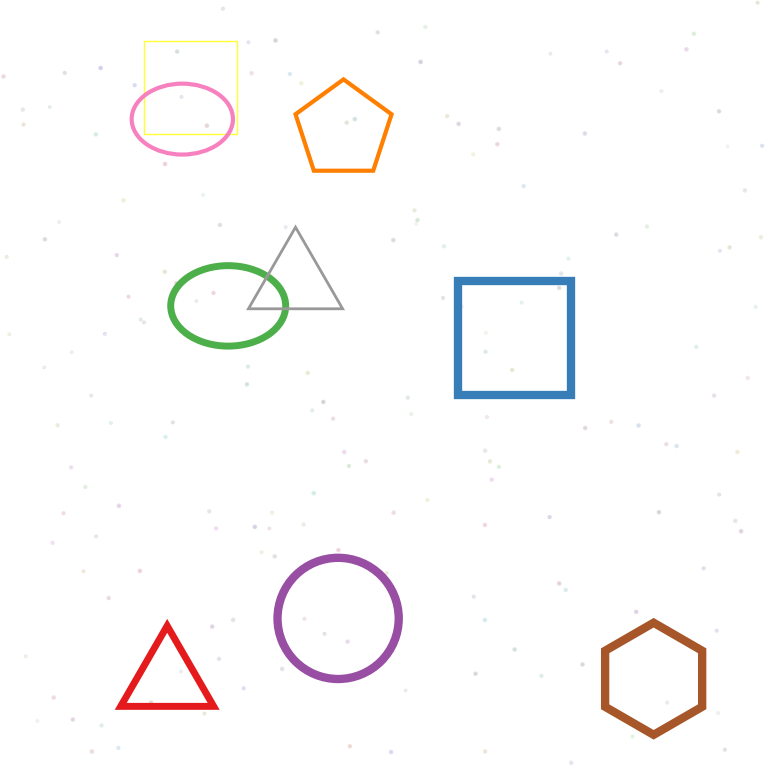[{"shape": "triangle", "thickness": 2.5, "radius": 0.35, "center": [0.217, 0.118]}, {"shape": "square", "thickness": 3, "radius": 0.37, "center": [0.668, 0.561]}, {"shape": "oval", "thickness": 2.5, "radius": 0.37, "center": [0.296, 0.603]}, {"shape": "circle", "thickness": 3, "radius": 0.39, "center": [0.439, 0.197]}, {"shape": "pentagon", "thickness": 1.5, "radius": 0.33, "center": [0.446, 0.831]}, {"shape": "square", "thickness": 0.5, "radius": 0.3, "center": [0.248, 0.886]}, {"shape": "hexagon", "thickness": 3, "radius": 0.36, "center": [0.849, 0.118]}, {"shape": "oval", "thickness": 1.5, "radius": 0.33, "center": [0.237, 0.845]}, {"shape": "triangle", "thickness": 1, "radius": 0.35, "center": [0.384, 0.634]}]